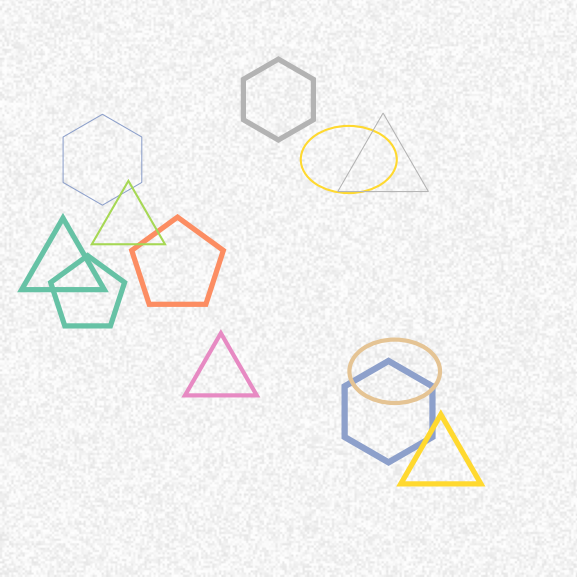[{"shape": "pentagon", "thickness": 2.5, "radius": 0.34, "center": [0.152, 0.489]}, {"shape": "triangle", "thickness": 2.5, "radius": 0.41, "center": [0.109, 0.539]}, {"shape": "pentagon", "thickness": 2.5, "radius": 0.42, "center": [0.307, 0.54]}, {"shape": "hexagon", "thickness": 3, "radius": 0.44, "center": [0.673, 0.286]}, {"shape": "hexagon", "thickness": 0.5, "radius": 0.39, "center": [0.177, 0.723]}, {"shape": "triangle", "thickness": 2, "radius": 0.36, "center": [0.382, 0.35]}, {"shape": "triangle", "thickness": 1, "radius": 0.37, "center": [0.222, 0.613]}, {"shape": "triangle", "thickness": 2.5, "radius": 0.4, "center": [0.763, 0.201]}, {"shape": "oval", "thickness": 1, "radius": 0.42, "center": [0.604, 0.723]}, {"shape": "oval", "thickness": 2, "radius": 0.39, "center": [0.684, 0.356]}, {"shape": "hexagon", "thickness": 2.5, "radius": 0.35, "center": [0.482, 0.827]}, {"shape": "triangle", "thickness": 0.5, "radius": 0.45, "center": [0.663, 0.713]}]